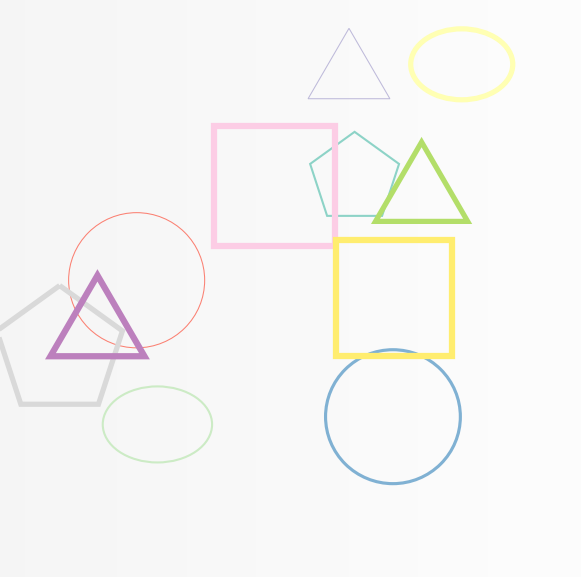[{"shape": "pentagon", "thickness": 1, "radius": 0.4, "center": [0.61, 0.69]}, {"shape": "oval", "thickness": 2.5, "radius": 0.44, "center": [0.794, 0.888]}, {"shape": "triangle", "thickness": 0.5, "radius": 0.41, "center": [0.6, 0.869]}, {"shape": "circle", "thickness": 0.5, "radius": 0.59, "center": [0.235, 0.514]}, {"shape": "circle", "thickness": 1.5, "radius": 0.58, "center": [0.676, 0.278]}, {"shape": "triangle", "thickness": 2.5, "radius": 0.46, "center": [0.725, 0.662]}, {"shape": "square", "thickness": 3, "radius": 0.52, "center": [0.472, 0.677]}, {"shape": "pentagon", "thickness": 2.5, "radius": 0.57, "center": [0.103, 0.391]}, {"shape": "triangle", "thickness": 3, "radius": 0.47, "center": [0.168, 0.429]}, {"shape": "oval", "thickness": 1, "radius": 0.47, "center": [0.271, 0.264]}, {"shape": "square", "thickness": 3, "radius": 0.5, "center": [0.678, 0.482]}]